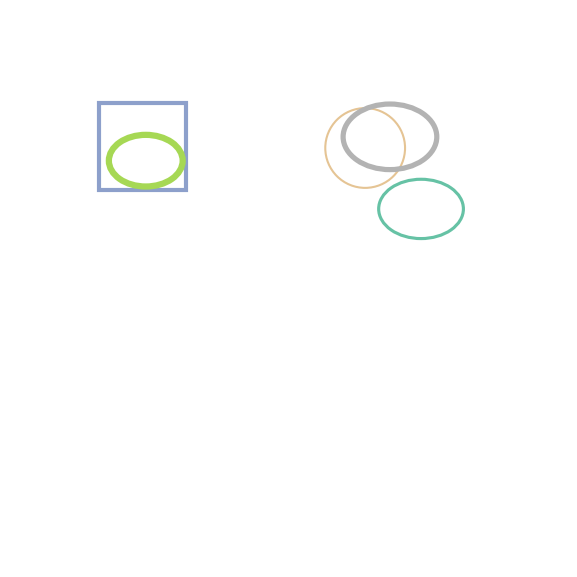[{"shape": "oval", "thickness": 1.5, "radius": 0.37, "center": [0.729, 0.637]}, {"shape": "square", "thickness": 2, "radius": 0.38, "center": [0.246, 0.746]}, {"shape": "oval", "thickness": 3, "radius": 0.32, "center": [0.252, 0.721]}, {"shape": "circle", "thickness": 1, "radius": 0.35, "center": [0.632, 0.743]}, {"shape": "oval", "thickness": 2.5, "radius": 0.41, "center": [0.675, 0.762]}]